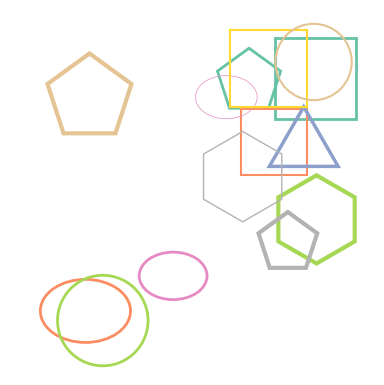[{"shape": "pentagon", "thickness": 2, "radius": 0.43, "center": [0.647, 0.789]}, {"shape": "square", "thickness": 2, "radius": 0.52, "center": [0.82, 0.796]}, {"shape": "square", "thickness": 1.5, "radius": 0.43, "center": [0.711, 0.63]}, {"shape": "oval", "thickness": 2, "radius": 0.59, "center": [0.222, 0.192]}, {"shape": "triangle", "thickness": 2.5, "radius": 0.52, "center": [0.789, 0.619]}, {"shape": "oval", "thickness": 2, "radius": 0.44, "center": [0.45, 0.283]}, {"shape": "oval", "thickness": 0.5, "radius": 0.4, "center": [0.588, 0.748]}, {"shape": "circle", "thickness": 2, "radius": 0.59, "center": [0.267, 0.167]}, {"shape": "hexagon", "thickness": 3, "radius": 0.57, "center": [0.822, 0.43]}, {"shape": "square", "thickness": 1.5, "radius": 0.5, "center": [0.698, 0.823]}, {"shape": "pentagon", "thickness": 3, "radius": 0.57, "center": [0.232, 0.746]}, {"shape": "circle", "thickness": 1.5, "radius": 0.5, "center": [0.814, 0.839]}, {"shape": "hexagon", "thickness": 1, "radius": 0.59, "center": [0.63, 0.541]}, {"shape": "pentagon", "thickness": 3, "radius": 0.4, "center": [0.748, 0.369]}]